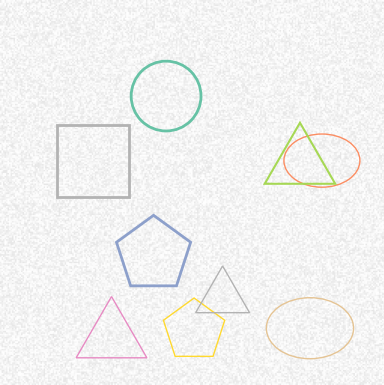[{"shape": "circle", "thickness": 2, "radius": 0.45, "center": [0.431, 0.75]}, {"shape": "oval", "thickness": 1, "radius": 0.49, "center": [0.836, 0.583]}, {"shape": "pentagon", "thickness": 2, "radius": 0.51, "center": [0.399, 0.339]}, {"shape": "triangle", "thickness": 1, "radius": 0.53, "center": [0.29, 0.124]}, {"shape": "triangle", "thickness": 1.5, "radius": 0.53, "center": [0.779, 0.576]}, {"shape": "pentagon", "thickness": 1, "radius": 0.42, "center": [0.504, 0.142]}, {"shape": "oval", "thickness": 1, "radius": 0.57, "center": [0.805, 0.147]}, {"shape": "square", "thickness": 2, "radius": 0.47, "center": [0.242, 0.582]}, {"shape": "triangle", "thickness": 1, "radius": 0.4, "center": [0.578, 0.228]}]